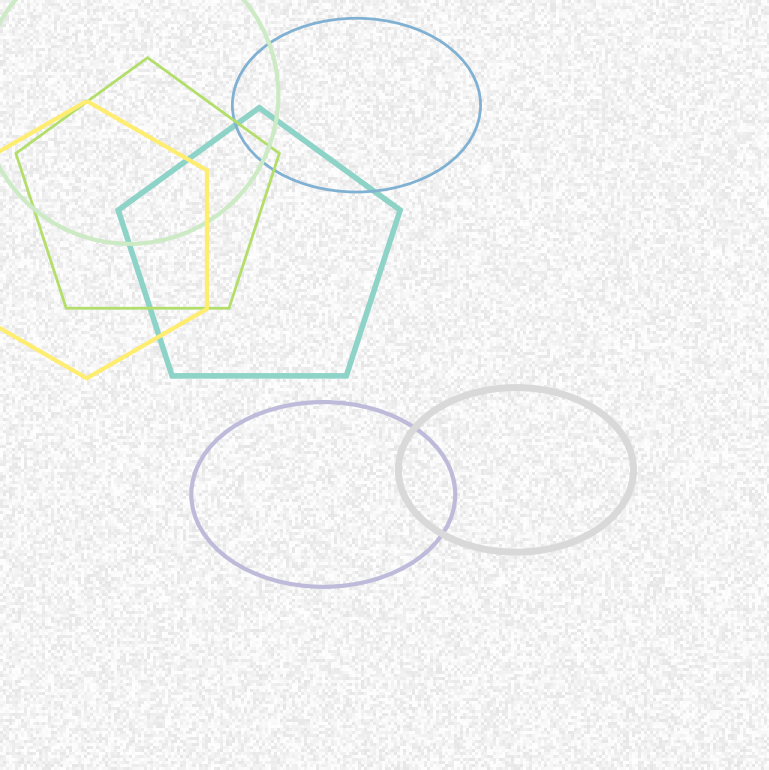[{"shape": "pentagon", "thickness": 2, "radius": 0.96, "center": [0.337, 0.668]}, {"shape": "oval", "thickness": 1.5, "radius": 0.86, "center": [0.42, 0.358]}, {"shape": "oval", "thickness": 1, "radius": 0.81, "center": [0.463, 0.863]}, {"shape": "pentagon", "thickness": 1, "radius": 0.9, "center": [0.192, 0.745]}, {"shape": "oval", "thickness": 2.5, "radius": 0.76, "center": [0.67, 0.39]}, {"shape": "circle", "thickness": 1.5, "radius": 0.97, "center": [0.168, 0.876]}, {"shape": "hexagon", "thickness": 1.5, "radius": 0.9, "center": [0.113, 0.689]}]